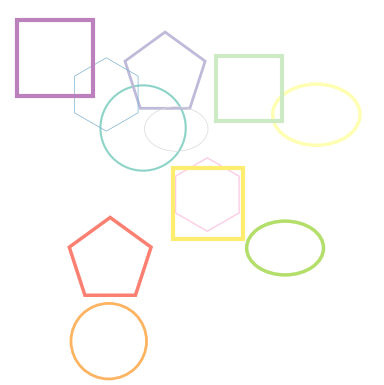[{"shape": "circle", "thickness": 1.5, "radius": 0.55, "center": [0.372, 0.667]}, {"shape": "oval", "thickness": 2.5, "radius": 0.57, "center": [0.822, 0.702]}, {"shape": "pentagon", "thickness": 2, "radius": 0.55, "center": [0.429, 0.807]}, {"shape": "pentagon", "thickness": 2.5, "radius": 0.56, "center": [0.286, 0.323]}, {"shape": "hexagon", "thickness": 0.5, "radius": 0.48, "center": [0.276, 0.755]}, {"shape": "circle", "thickness": 2, "radius": 0.49, "center": [0.282, 0.114]}, {"shape": "oval", "thickness": 2.5, "radius": 0.5, "center": [0.74, 0.356]}, {"shape": "hexagon", "thickness": 1, "radius": 0.48, "center": [0.539, 0.495]}, {"shape": "oval", "thickness": 0.5, "radius": 0.41, "center": [0.458, 0.665]}, {"shape": "square", "thickness": 3, "radius": 0.49, "center": [0.142, 0.85]}, {"shape": "square", "thickness": 3, "radius": 0.43, "center": [0.647, 0.77]}, {"shape": "square", "thickness": 3, "radius": 0.46, "center": [0.541, 0.471]}]